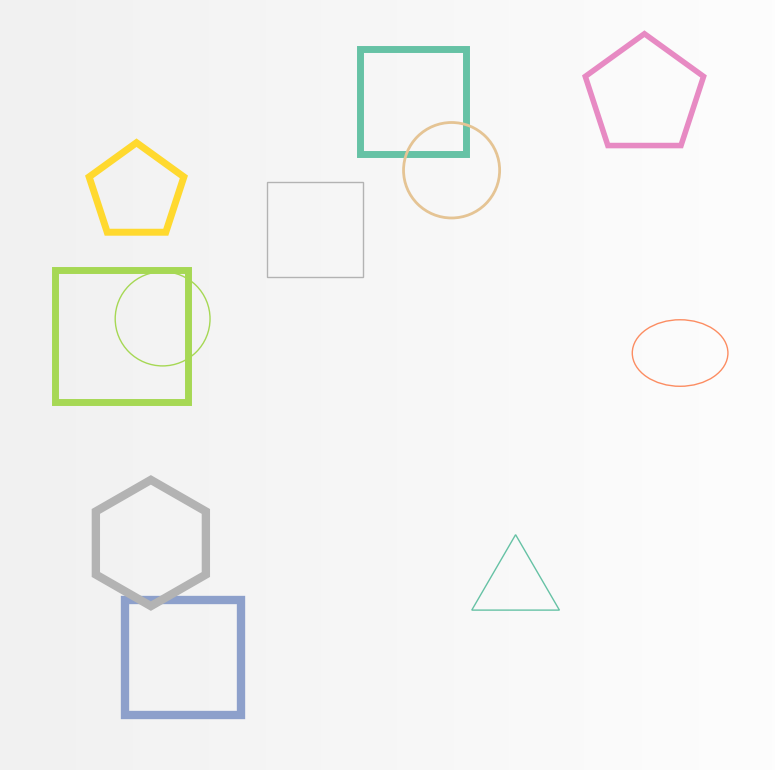[{"shape": "square", "thickness": 2.5, "radius": 0.34, "center": [0.533, 0.868]}, {"shape": "triangle", "thickness": 0.5, "radius": 0.33, "center": [0.665, 0.24]}, {"shape": "oval", "thickness": 0.5, "radius": 0.31, "center": [0.878, 0.542]}, {"shape": "square", "thickness": 3, "radius": 0.37, "center": [0.237, 0.147]}, {"shape": "pentagon", "thickness": 2, "radius": 0.4, "center": [0.832, 0.876]}, {"shape": "circle", "thickness": 0.5, "radius": 0.31, "center": [0.21, 0.586]}, {"shape": "square", "thickness": 2.5, "radius": 0.43, "center": [0.157, 0.564]}, {"shape": "pentagon", "thickness": 2.5, "radius": 0.32, "center": [0.176, 0.75]}, {"shape": "circle", "thickness": 1, "radius": 0.31, "center": [0.583, 0.779]}, {"shape": "hexagon", "thickness": 3, "radius": 0.41, "center": [0.195, 0.295]}, {"shape": "square", "thickness": 0.5, "radius": 0.31, "center": [0.407, 0.702]}]